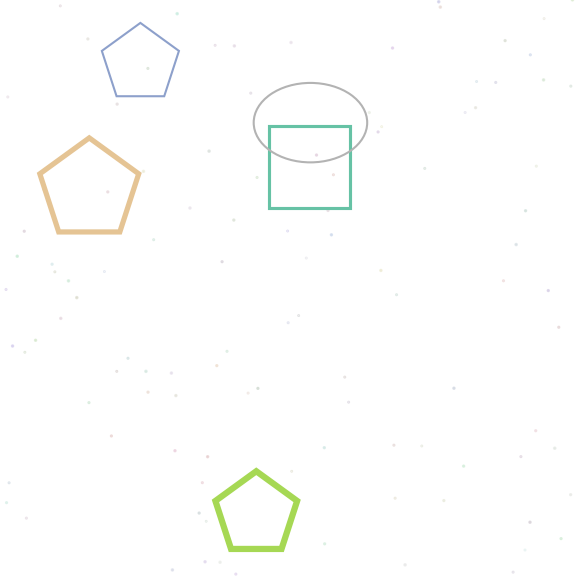[{"shape": "square", "thickness": 1.5, "radius": 0.35, "center": [0.536, 0.71]}, {"shape": "pentagon", "thickness": 1, "radius": 0.35, "center": [0.243, 0.889]}, {"shape": "pentagon", "thickness": 3, "radius": 0.37, "center": [0.444, 0.109]}, {"shape": "pentagon", "thickness": 2.5, "radius": 0.45, "center": [0.155, 0.67]}, {"shape": "oval", "thickness": 1, "radius": 0.49, "center": [0.538, 0.787]}]